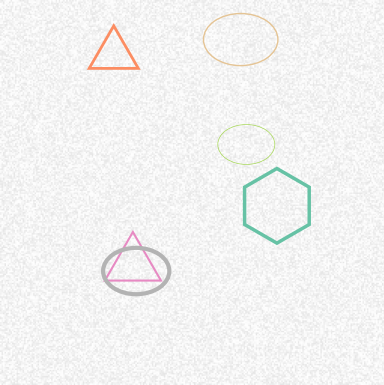[{"shape": "hexagon", "thickness": 2.5, "radius": 0.48, "center": [0.719, 0.465]}, {"shape": "triangle", "thickness": 2, "radius": 0.37, "center": [0.295, 0.859]}, {"shape": "triangle", "thickness": 1.5, "radius": 0.42, "center": [0.345, 0.313]}, {"shape": "oval", "thickness": 0.5, "radius": 0.37, "center": [0.64, 0.625]}, {"shape": "oval", "thickness": 1, "radius": 0.48, "center": [0.625, 0.897]}, {"shape": "oval", "thickness": 3, "radius": 0.43, "center": [0.354, 0.296]}]